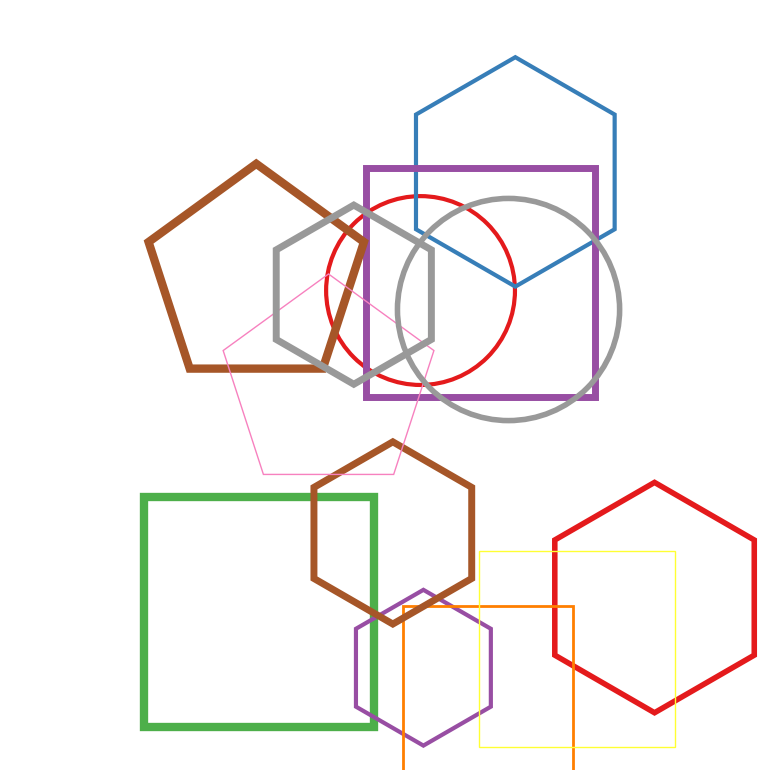[{"shape": "hexagon", "thickness": 2, "radius": 0.75, "center": [0.85, 0.224]}, {"shape": "circle", "thickness": 1.5, "radius": 0.61, "center": [0.546, 0.623]}, {"shape": "hexagon", "thickness": 1.5, "radius": 0.74, "center": [0.669, 0.777]}, {"shape": "square", "thickness": 3, "radius": 0.75, "center": [0.337, 0.205]}, {"shape": "hexagon", "thickness": 1.5, "radius": 0.51, "center": [0.55, 0.133]}, {"shape": "square", "thickness": 2.5, "radius": 0.74, "center": [0.624, 0.633]}, {"shape": "square", "thickness": 1, "radius": 0.55, "center": [0.634, 0.103]}, {"shape": "square", "thickness": 0.5, "radius": 0.64, "center": [0.749, 0.158]}, {"shape": "pentagon", "thickness": 3, "radius": 0.74, "center": [0.333, 0.64]}, {"shape": "hexagon", "thickness": 2.5, "radius": 0.59, "center": [0.51, 0.308]}, {"shape": "pentagon", "thickness": 0.5, "radius": 0.72, "center": [0.427, 0.5]}, {"shape": "circle", "thickness": 2, "radius": 0.72, "center": [0.66, 0.598]}, {"shape": "hexagon", "thickness": 2.5, "radius": 0.58, "center": [0.459, 0.617]}]